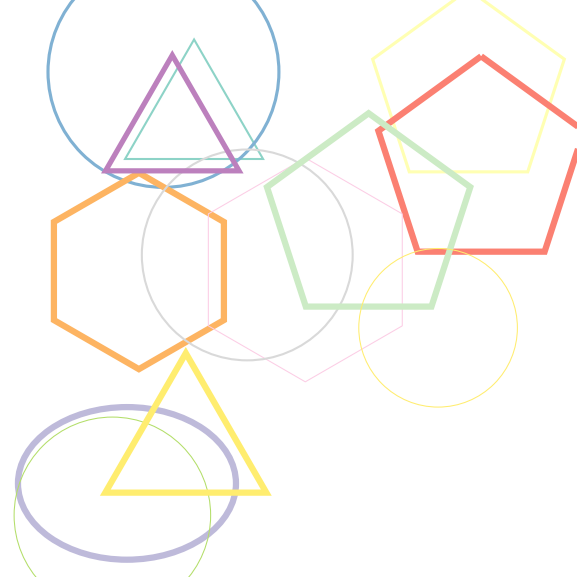[{"shape": "triangle", "thickness": 1, "radius": 0.69, "center": [0.336, 0.793]}, {"shape": "pentagon", "thickness": 1.5, "radius": 0.87, "center": [0.811, 0.843]}, {"shape": "oval", "thickness": 3, "radius": 0.94, "center": [0.22, 0.162]}, {"shape": "pentagon", "thickness": 3, "radius": 0.94, "center": [0.833, 0.715]}, {"shape": "circle", "thickness": 1.5, "radius": 1.0, "center": [0.283, 0.875]}, {"shape": "hexagon", "thickness": 3, "radius": 0.85, "center": [0.241, 0.53]}, {"shape": "circle", "thickness": 0.5, "radius": 0.85, "center": [0.195, 0.107]}, {"shape": "hexagon", "thickness": 0.5, "radius": 0.97, "center": [0.529, 0.532]}, {"shape": "circle", "thickness": 1, "radius": 0.91, "center": [0.428, 0.558]}, {"shape": "triangle", "thickness": 2.5, "radius": 0.67, "center": [0.298, 0.77]}, {"shape": "pentagon", "thickness": 3, "radius": 0.93, "center": [0.638, 0.618]}, {"shape": "circle", "thickness": 0.5, "radius": 0.69, "center": [0.759, 0.432]}, {"shape": "triangle", "thickness": 3, "radius": 0.8, "center": [0.322, 0.227]}]